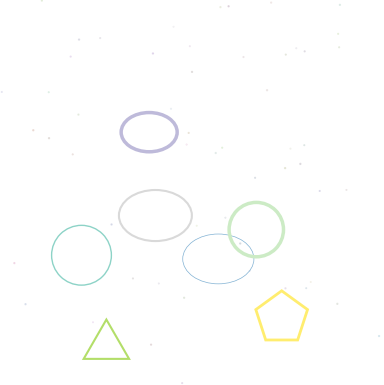[{"shape": "circle", "thickness": 1, "radius": 0.39, "center": [0.212, 0.337]}, {"shape": "oval", "thickness": 2.5, "radius": 0.36, "center": [0.387, 0.657]}, {"shape": "oval", "thickness": 0.5, "radius": 0.46, "center": [0.567, 0.327]}, {"shape": "triangle", "thickness": 1.5, "radius": 0.34, "center": [0.276, 0.102]}, {"shape": "oval", "thickness": 1.5, "radius": 0.47, "center": [0.404, 0.44]}, {"shape": "circle", "thickness": 2.5, "radius": 0.35, "center": [0.666, 0.404]}, {"shape": "pentagon", "thickness": 2, "radius": 0.35, "center": [0.732, 0.174]}]